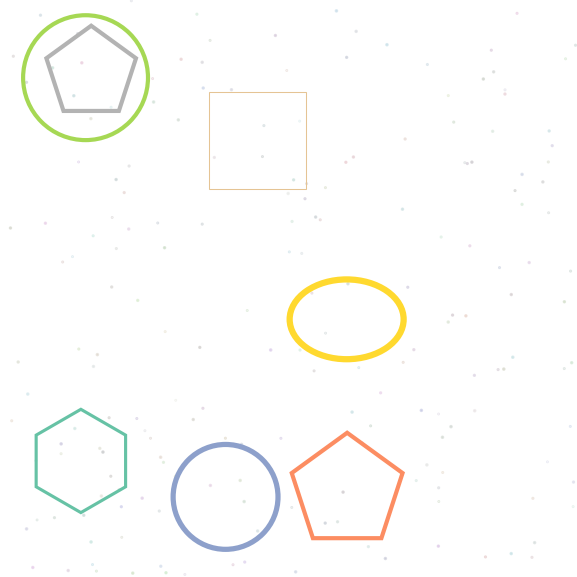[{"shape": "hexagon", "thickness": 1.5, "radius": 0.45, "center": [0.14, 0.201]}, {"shape": "pentagon", "thickness": 2, "radius": 0.5, "center": [0.601, 0.149]}, {"shape": "circle", "thickness": 2.5, "radius": 0.45, "center": [0.391, 0.139]}, {"shape": "circle", "thickness": 2, "radius": 0.54, "center": [0.148, 0.865]}, {"shape": "oval", "thickness": 3, "radius": 0.49, "center": [0.6, 0.446]}, {"shape": "square", "thickness": 0.5, "radius": 0.42, "center": [0.445, 0.755]}, {"shape": "pentagon", "thickness": 2, "radius": 0.41, "center": [0.158, 0.873]}]